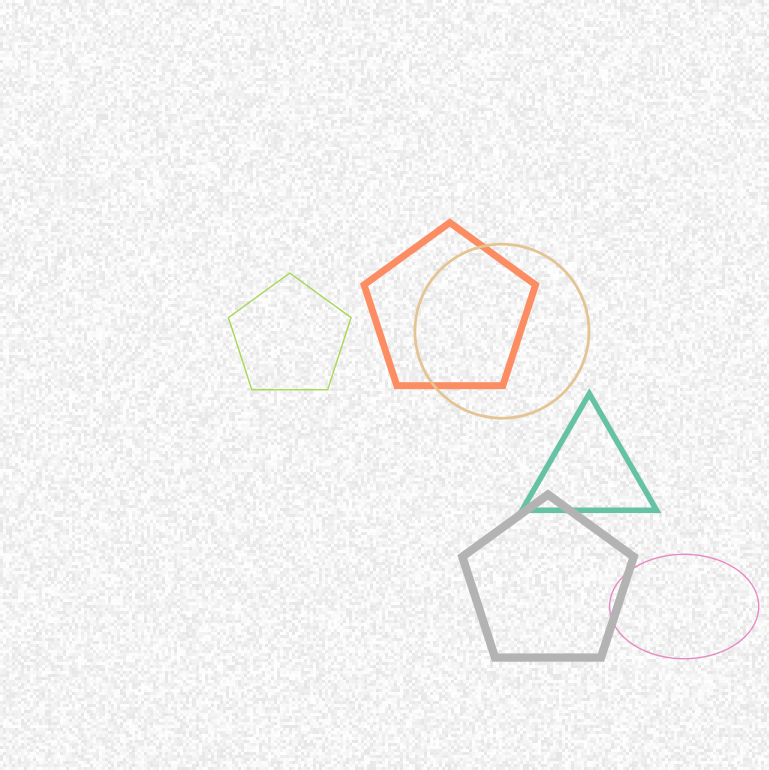[{"shape": "triangle", "thickness": 2, "radius": 0.5, "center": [0.765, 0.388]}, {"shape": "pentagon", "thickness": 2.5, "radius": 0.59, "center": [0.584, 0.594]}, {"shape": "oval", "thickness": 0.5, "radius": 0.48, "center": [0.888, 0.212]}, {"shape": "pentagon", "thickness": 0.5, "radius": 0.42, "center": [0.376, 0.562]}, {"shape": "circle", "thickness": 1, "radius": 0.57, "center": [0.652, 0.57]}, {"shape": "pentagon", "thickness": 3, "radius": 0.59, "center": [0.712, 0.241]}]